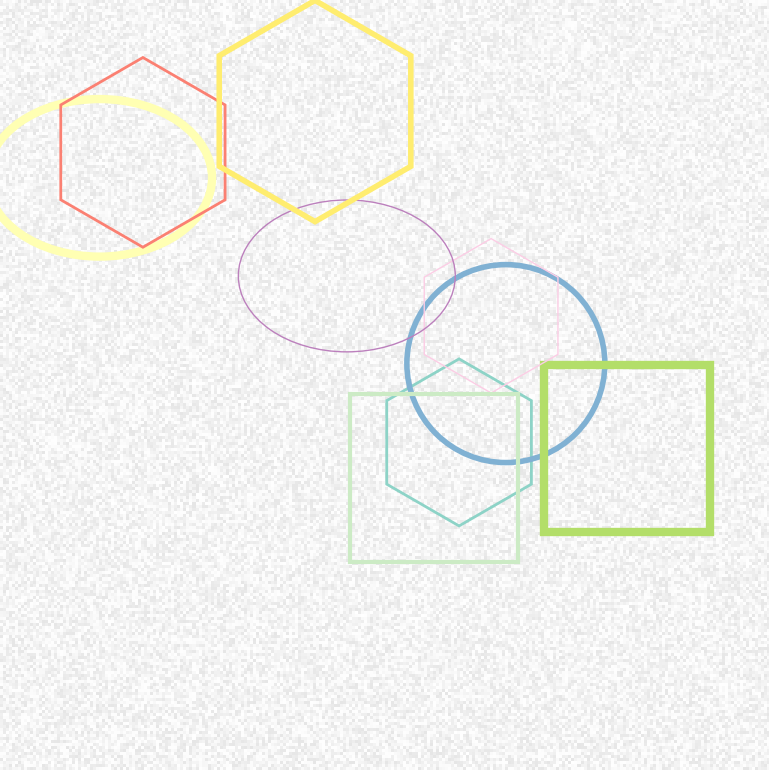[{"shape": "hexagon", "thickness": 1, "radius": 0.54, "center": [0.596, 0.425]}, {"shape": "oval", "thickness": 3, "radius": 0.73, "center": [0.129, 0.769]}, {"shape": "hexagon", "thickness": 1, "radius": 0.62, "center": [0.186, 0.802]}, {"shape": "circle", "thickness": 2, "radius": 0.64, "center": [0.657, 0.528]}, {"shape": "square", "thickness": 3, "radius": 0.54, "center": [0.814, 0.417]}, {"shape": "hexagon", "thickness": 0.5, "radius": 0.5, "center": [0.638, 0.59]}, {"shape": "oval", "thickness": 0.5, "radius": 0.7, "center": [0.45, 0.642]}, {"shape": "square", "thickness": 1.5, "radius": 0.55, "center": [0.563, 0.379]}, {"shape": "hexagon", "thickness": 2, "radius": 0.72, "center": [0.409, 0.856]}]